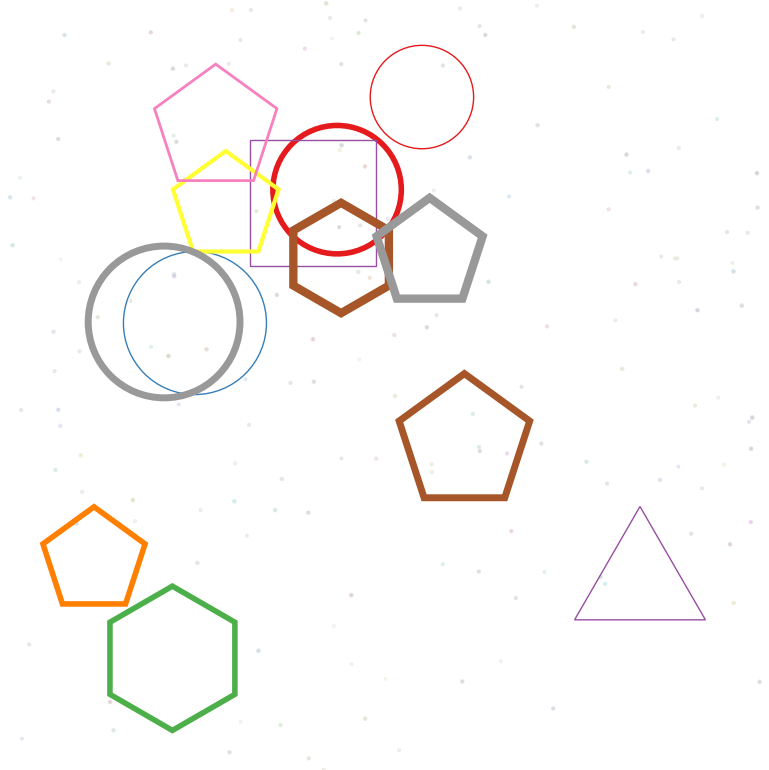[{"shape": "circle", "thickness": 0.5, "radius": 0.34, "center": [0.548, 0.874]}, {"shape": "circle", "thickness": 2, "radius": 0.42, "center": [0.438, 0.754]}, {"shape": "circle", "thickness": 0.5, "radius": 0.46, "center": [0.253, 0.58]}, {"shape": "hexagon", "thickness": 2, "radius": 0.47, "center": [0.224, 0.145]}, {"shape": "triangle", "thickness": 0.5, "radius": 0.49, "center": [0.831, 0.244]}, {"shape": "square", "thickness": 0.5, "radius": 0.41, "center": [0.406, 0.736]}, {"shape": "pentagon", "thickness": 2, "radius": 0.35, "center": [0.122, 0.272]}, {"shape": "pentagon", "thickness": 1.5, "radius": 0.36, "center": [0.293, 0.732]}, {"shape": "pentagon", "thickness": 2.5, "radius": 0.45, "center": [0.603, 0.426]}, {"shape": "hexagon", "thickness": 3, "radius": 0.36, "center": [0.443, 0.665]}, {"shape": "pentagon", "thickness": 1, "radius": 0.42, "center": [0.28, 0.833]}, {"shape": "circle", "thickness": 2.5, "radius": 0.49, "center": [0.213, 0.582]}, {"shape": "pentagon", "thickness": 3, "radius": 0.36, "center": [0.558, 0.671]}]